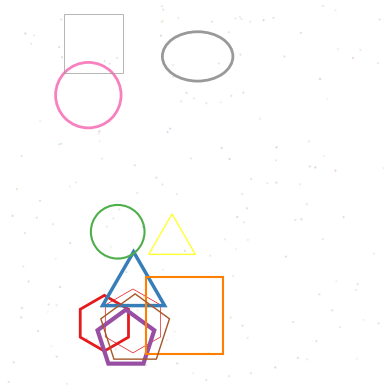[{"shape": "hexagon", "thickness": 0.5, "radius": 0.41, "center": [0.345, 0.166]}, {"shape": "hexagon", "thickness": 2, "radius": 0.36, "center": [0.271, 0.16]}, {"shape": "triangle", "thickness": 2.5, "radius": 0.47, "center": [0.347, 0.253]}, {"shape": "circle", "thickness": 1.5, "radius": 0.35, "center": [0.306, 0.398]}, {"shape": "pentagon", "thickness": 3, "radius": 0.39, "center": [0.327, 0.118]}, {"shape": "square", "thickness": 1.5, "radius": 0.5, "center": [0.479, 0.179]}, {"shape": "triangle", "thickness": 1, "radius": 0.35, "center": [0.447, 0.374]}, {"shape": "pentagon", "thickness": 1, "radius": 0.47, "center": [0.351, 0.143]}, {"shape": "circle", "thickness": 2, "radius": 0.43, "center": [0.229, 0.753]}, {"shape": "square", "thickness": 0.5, "radius": 0.39, "center": [0.243, 0.887]}, {"shape": "oval", "thickness": 2, "radius": 0.46, "center": [0.513, 0.853]}]